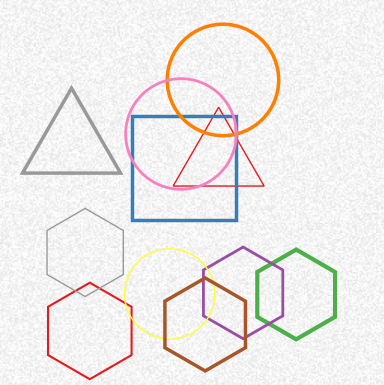[{"shape": "hexagon", "thickness": 1.5, "radius": 0.63, "center": [0.233, 0.14]}, {"shape": "triangle", "thickness": 1, "radius": 0.68, "center": [0.568, 0.585]}, {"shape": "square", "thickness": 2.5, "radius": 0.68, "center": [0.478, 0.564]}, {"shape": "hexagon", "thickness": 3, "radius": 0.58, "center": [0.769, 0.235]}, {"shape": "hexagon", "thickness": 2, "radius": 0.6, "center": [0.631, 0.239]}, {"shape": "circle", "thickness": 2.5, "radius": 0.72, "center": [0.579, 0.792]}, {"shape": "circle", "thickness": 1, "radius": 0.59, "center": [0.441, 0.236]}, {"shape": "hexagon", "thickness": 2.5, "radius": 0.6, "center": [0.533, 0.157]}, {"shape": "circle", "thickness": 2, "radius": 0.72, "center": [0.47, 0.652]}, {"shape": "hexagon", "thickness": 1, "radius": 0.57, "center": [0.221, 0.344]}, {"shape": "triangle", "thickness": 2.5, "radius": 0.74, "center": [0.186, 0.624]}]